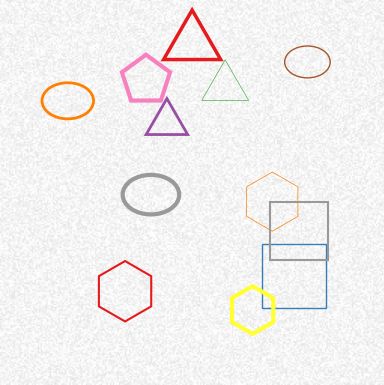[{"shape": "hexagon", "thickness": 1.5, "radius": 0.39, "center": [0.325, 0.243]}, {"shape": "triangle", "thickness": 2.5, "radius": 0.43, "center": [0.499, 0.888]}, {"shape": "square", "thickness": 1, "radius": 0.42, "center": [0.764, 0.282]}, {"shape": "triangle", "thickness": 0.5, "radius": 0.35, "center": [0.585, 0.774]}, {"shape": "triangle", "thickness": 2, "radius": 0.31, "center": [0.434, 0.682]}, {"shape": "hexagon", "thickness": 0.5, "radius": 0.38, "center": [0.707, 0.476]}, {"shape": "oval", "thickness": 2, "radius": 0.33, "center": [0.176, 0.738]}, {"shape": "hexagon", "thickness": 3, "radius": 0.31, "center": [0.656, 0.195]}, {"shape": "oval", "thickness": 1, "radius": 0.3, "center": [0.799, 0.839]}, {"shape": "pentagon", "thickness": 3, "radius": 0.33, "center": [0.379, 0.792]}, {"shape": "square", "thickness": 1.5, "radius": 0.38, "center": [0.777, 0.399]}, {"shape": "oval", "thickness": 3, "radius": 0.37, "center": [0.392, 0.494]}]